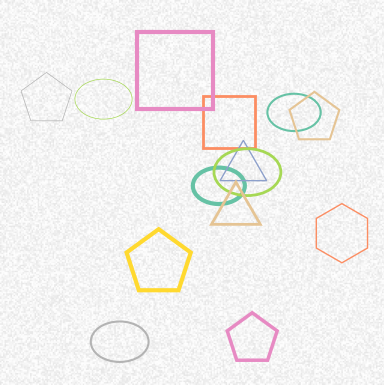[{"shape": "oval", "thickness": 1.5, "radius": 0.35, "center": [0.764, 0.708]}, {"shape": "oval", "thickness": 3, "radius": 0.34, "center": [0.568, 0.517]}, {"shape": "hexagon", "thickness": 1, "radius": 0.38, "center": [0.888, 0.394]}, {"shape": "square", "thickness": 2, "radius": 0.34, "center": [0.594, 0.684]}, {"shape": "triangle", "thickness": 1, "radius": 0.35, "center": [0.632, 0.566]}, {"shape": "pentagon", "thickness": 2.5, "radius": 0.34, "center": [0.655, 0.119]}, {"shape": "square", "thickness": 3, "radius": 0.5, "center": [0.454, 0.817]}, {"shape": "oval", "thickness": 0.5, "radius": 0.37, "center": [0.269, 0.743]}, {"shape": "oval", "thickness": 2, "radius": 0.43, "center": [0.643, 0.553]}, {"shape": "pentagon", "thickness": 3, "radius": 0.44, "center": [0.412, 0.317]}, {"shape": "pentagon", "thickness": 1.5, "radius": 0.34, "center": [0.817, 0.693]}, {"shape": "triangle", "thickness": 2, "radius": 0.37, "center": [0.613, 0.454]}, {"shape": "oval", "thickness": 1.5, "radius": 0.38, "center": [0.311, 0.112]}, {"shape": "pentagon", "thickness": 0.5, "radius": 0.35, "center": [0.121, 0.742]}]